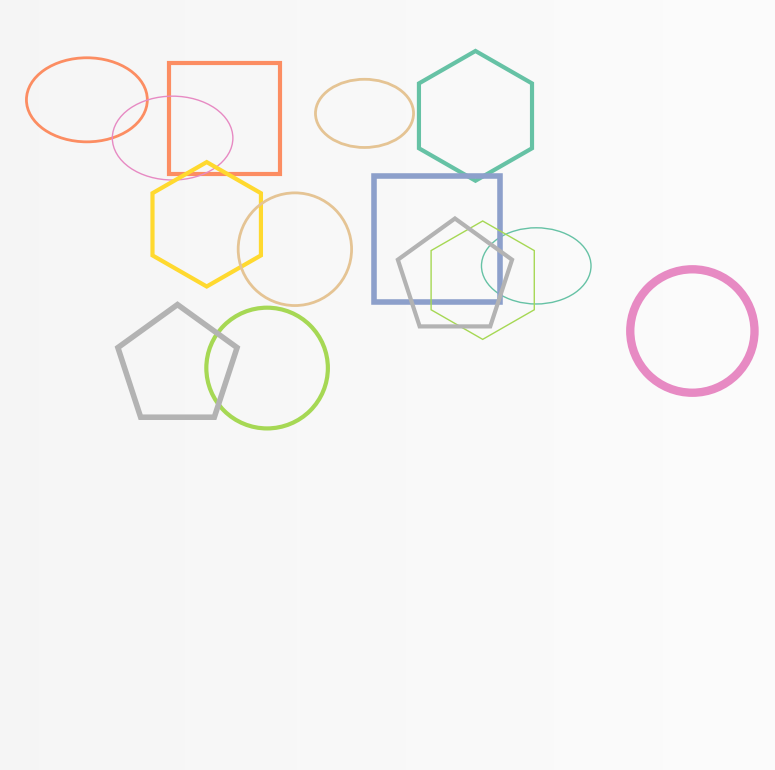[{"shape": "oval", "thickness": 0.5, "radius": 0.35, "center": [0.692, 0.655]}, {"shape": "hexagon", "thickness": 1.5, "radius": 0.42, "center": [0.614, 0.85]}, {"shape": "square", "thickness": 1.5, "radius": 0.36, "center": [0.29, 0.846]}, {"shape": "oval", "thickness": 1, "radius": 0.39, "center": [0.112, 0.87]}, {"shape": "square", "thickness": 2, "radius": 0.41, "center": [0.564, 0.689]}, {"shape": "circle", "thickness": 3, "radius": 0.4, "center": [0.893, 0.57]}, {"shape": "oval", "thickness": 0.5, "radius": 0.39, "center": [0.223, 0.821]}, {"shape": "circle", "thickness": 1.5, "radius": 0.39, "center": [0.345, 0.522]}, {"shape": "hexagon", "thickness": 0.5, "radius": 0.38, "center": [0.623, 0.636]}, {"shape": "hexagon", "thickness": 1.5, "radius": 0.4, "center": [0.267, 0.709]}, {"shape": "circle", "thickness": 1, "radius": 0.37, "center": [0.38, 0.676]}, {"shape": "oval", "thickness": 1, "radius": 0.32, "center": [0.47, 0.853]}, {"shape": "pentagon", "thickness": 2, "radius": 0.4, "center": [0.229, 0.524]}, {"shape": "pentagon", "thickness": 1.5, "radius": 0.39, "center": [0.587, 0.639]}]